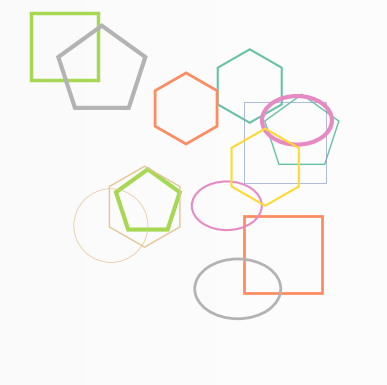[{"shape": "pentagon", "thickness": 1, "radius": 0.5, "center": [0.779, 0.654]}, {"shape": "hexagon", "thickness": 1.5, "radius": 0.48, "center": [0.645, 0.776]}, {"shape": "square", "thickness": 2, "radius": 0.5, "center": [0.73, 0.339]}, {"shape": "hexagon", "thickness": 2, "radius": 0.46, "center": [0.48, 0.718]}, {"shape": "square", "thickness": 0.5, "radius": 0.53, "center": [0.736, 0.63]}, {"shape": "oval", "thickness": 1.5, "radius": 0.45, "center": [0.585, 0.466]}, {"shape": "oval", "thickness": 3, "radius": 0.45, "center": [0.766, 0.687]}, {"shape": "pentagon", "thickness": 3, "radius": 0.43, "center": [0.382, 0.474]}, {"shape": "square", "thickness": 2.5, "radius": 0.43, "center": [0.167, 0.878]}, {"shape": "hexagon", "thickness": 1.5, "radius": 0.5, "center": [0.684, 0.566]}, {"shape": "hexagon", "thickness": 1, "radius": 0.53, "center": [0.373, 0.463]}, {"shape": "circle", "thickness": 0.5, "radius": 0.48, "center": [0.286, 0.414]}, {"shape": "pentagon", "thickness": 3, "radius": 0.59, "center": [0.263, 0.815]}, {"shape": "oval", "thickness": 2, "radius": 0.55, "center": [0.614, 0.25]}]